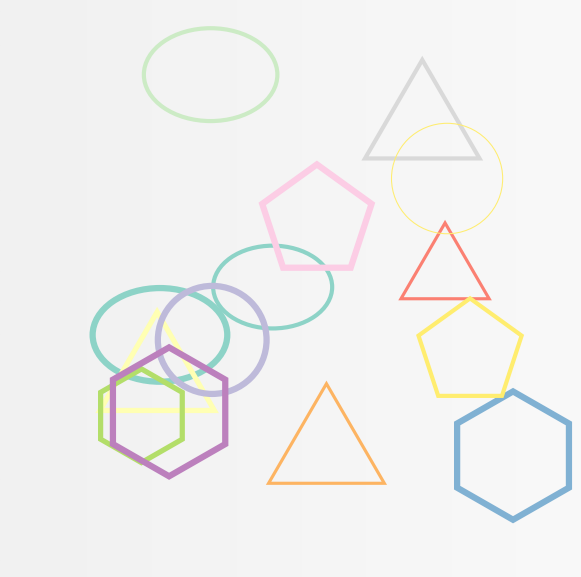[{"shape": "oval", "thickness": 2, "radius": 0.51, "center": [0.469, 0.502]}, {"shape": "oval", "thickness": 3, "radius": 0.58, "center": [0.275, 0.419]}, {"shape": "triangle", "thickness": 2.5, "radius": 0.57, "center": [0.27, 0.345]}, {"shape": "circle", "thickness": 3, "radius": 0.47, "center": [0.365, 0.411]}, {"shape": "triangle", "thickness": 1.5, "radius": 0.44, "center": [0.766, 0.526]}, {"shape": "hexagon", "thickness": 3, "radius": 0.56, "center": [0.883, 0.21]}, {"shape": "triangle", "thickness": 1.5, "radius": 0.57, "center": [0.562, 0.22]}, {"shape": "hexagon", "thickness": 2.5, "radius": 0.41, "center": [0.243, 0.279]}, {"shape": "pentagon", "thickness": 3, "radius": 0.49, "center": [0.545, 0.616]}, {"shape": "triangle", "thickness": 2, "radius": 0.57, "center": [0.726, 0.782]}, {"shape": "hexagon", "thickness": 3, "radius": 0.56, "center": [0.291, 0.286]}, {"shape": "oval", "thickness": 2, "radius": 0.57, "center": [0.362, 0.87]}, {"shape": "pentagon", "thickness": 2, "radius": 0.47, "center": [0.809, 0.389]}, {"shape": "circle", "thickness": 0.5, "radius": 0.48, "center": [0.769, 0.69]}]